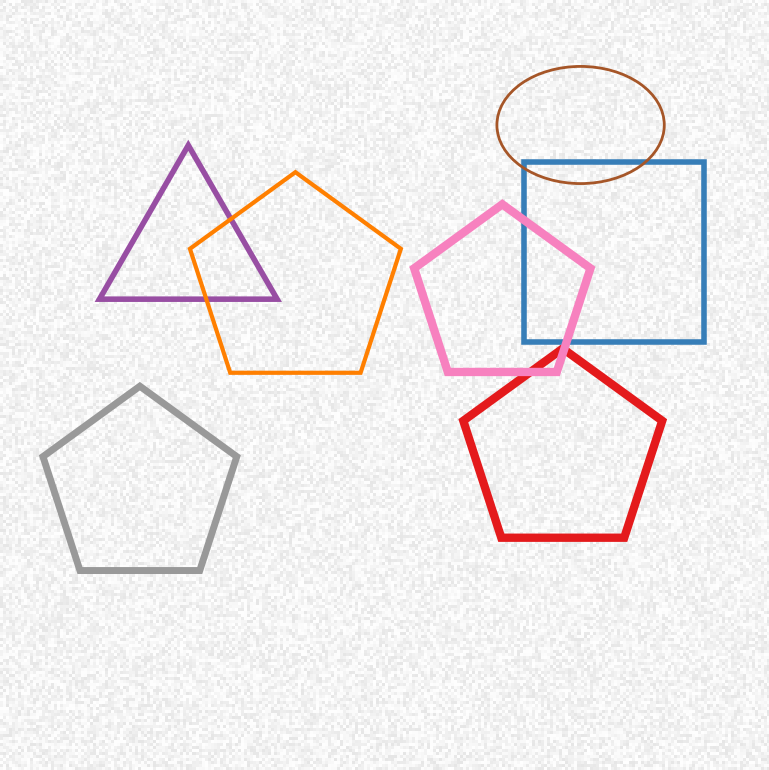[{"shape": "pentagon", "thickness": 3, "radius": 0.68, "center": [0.731, 0.412]}, {"shape": "square", "thickness": 2, "radius": 0.58, "center": [0.797, 0.672]}, {"shape": "triangle", "thickness": 2, "radius": 0.67, "center": [0.245, 0.678]}, {"shape": "pentagon", "thickness": 1.5, "radius": 0.72, "center": [0.384, 0.632]}, {"shape": "oval", "thickness": 1, "radius": 0.54, "center": [0.754, 0.838]}, {"shape": "pentagon", "thickness": 3, "radius": 0.6, "center": [0.652, 0.614]}, {"shape": "pentagon", "thickness": 2.5, "radius": 0.66, "center": [0.182, 0.366]}]